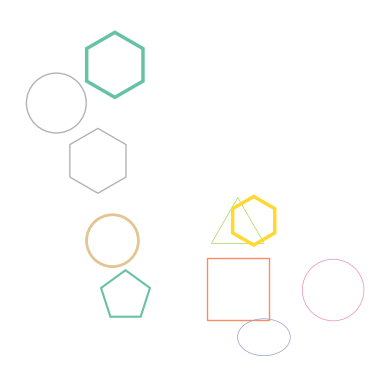[{"shape": "pentagon", "thickness": 1.5, "radius": 0.33, "center": [0.326, 0.231]}, {"shape": "hexagon", "thickness": 2.5, "radius": 0.42, "center": [0.298, 0.832]}, {"shape": "square", "thickness": 1, "radius": 0.41, "center": [0.618, 0.249]}, {"shape": "oval", "thickness": 0.5, "radius": 0.34, "center": [0.685, 0.124]}, {"shape": "circle", "thickness": 0.5, "radius": 0.4, "center": [0.865, 0.247]}, {"shape": "triangle", "thickness": 0.5, "radius": 0.4, "center": [0.618, 0.407]}, {"shape": "hexagon", "thickness": 2.5, "radius": 0.32, "center": [0.659, 0.427]}, {"shape": "circle", "thickness": 2, "radius": 0.34, "center": [0.292, 0.375]}, {"shape": "circle", "thickness": 1, "radius": 0.39, "center": [0.146, 0.732]}, {"shape": "hexagon", "thickness": 1, "radius": 0.42, "center": [0.254, 0.582]}]